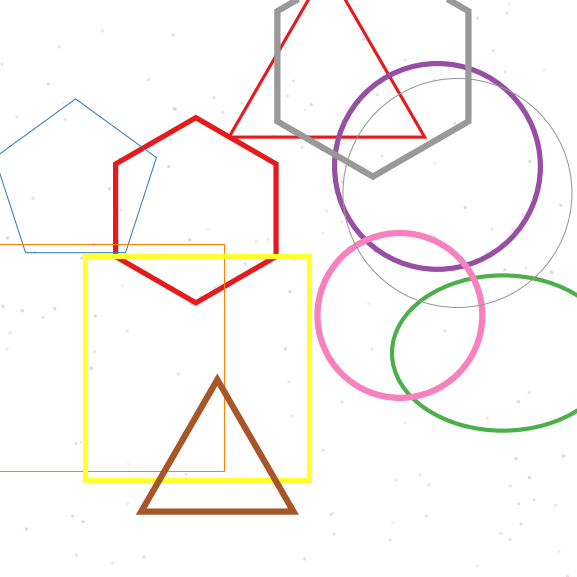[{"shape": "triangle", "thickness": 1.5, "radius": 0.98, "center": [0.566, 0.859]}, {"shape": "hexagon", "thickness": 2.5, "radius": 0.8, "center": [0.339, 0.635]}, {"shape": "pentagon", "thickness": 0.5, "radius": 0.74, "center": [0.131, 0.681]}, {"shape": "oval", "thickness": 2, "radius": 0.96, "center": [0.871, 0.388]}, {"shape": "circle", "thickness": 2.5, "radius": 0.89, "center": [0.758, 0.711]}, {"shape": "square", "thickness": 0.5, "radius": 0.98, "center": [0.192, 0.38]}, {"shape": "square", "thickness": 2.5, "radius": 0.97, "center": [0.341, 0.362]}, {"shape": "triangle", "thickness": 3, "radius": 0.76, "center": [0.376, 0.189]}, {"shape": "circle", "thickness": 3, "radius": 0.71, "center": [0.692, 0.453]}, {"shape": "hexagon", "thickness": 3, "radius": 0.95, "center": [0.646, 0.884]}, {"shape": "circle", "thickness": 0.5, "radius": 0.99, "center": [0.792, 0.665]}]